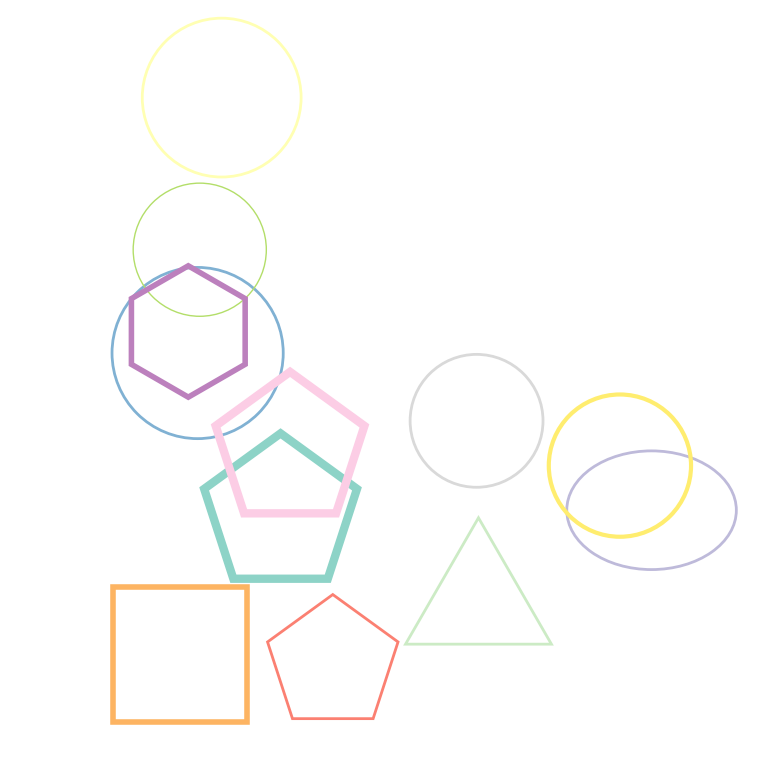[{"shape": "pentagon", "thickness": 3, "radius": 0.52, "center": [0.364, 0.333]}, {"shape": "circle", "thickness": 1, "radius": 0.52, "center": [0.288, 0.873]}, {"shape": "oval", "thickness": 1, "radius": 0.55, "center": [0.846, 0.337]}, {"shape": "pentagon", "thickness": 1, "radius": 0.45, "center": [0.432, 0.139]}, {"shape": "circle", "thickness": 1, "radius": 0.56, "center": [0.257, 0.542]}, {"shape": "square", "thickness": 2, "radius": 0.44, "center": [0.234, 0.15]}, {"shape": "circle", "thickness": 0.5, "radius": 0.43, "center": [0.259, 0.676]}, {"shape": "pentagon", "thickness": 3, "radius": 0.51, "center": [0.377, 0.415]}, {"shape": "circle", "thickness": 1, "radius": 0.43, "center": [0.619, 0.453]}, {"shape": "hexagon", "thickness": 2, "radius": 0.43, "center": [0.245, 0.57]}, {"shape": "triangle", "thickness": 1, "radius": 0.55, "center": [0.621, 0.218]}, {"shape": "circle", "thickness": 1.5, "radius": 0.46, "center": [0.805, 0.395]}]